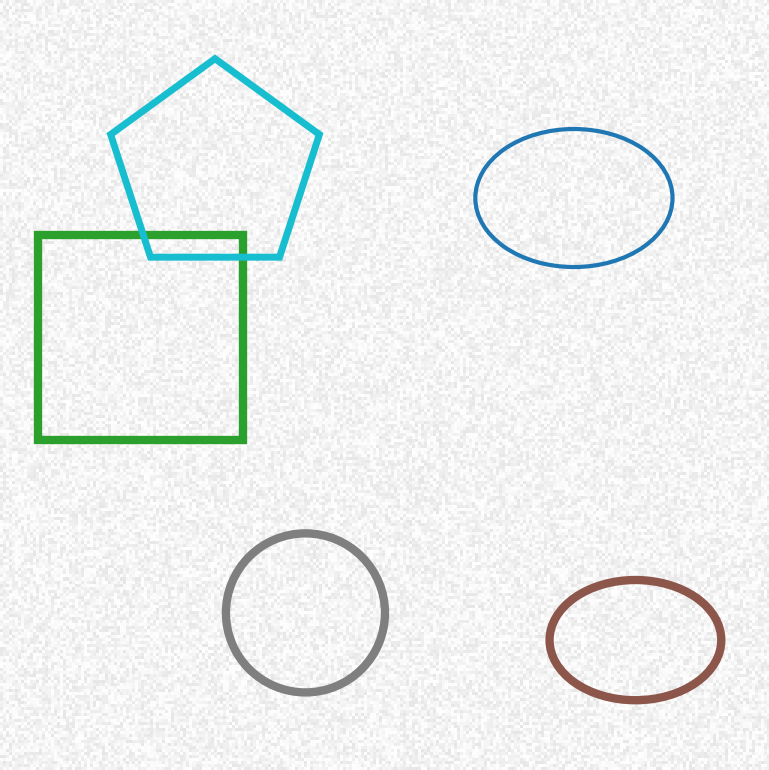[{"shape": "oval", "thickness": 1.5, "radius": 0.64, "center": [0.745, 0.743]}, {"shape": "square", "thickness": 3, "radius": 0.67, "center": [0.182, 0.562]}, {"shape": "oval", "thickness": 3, "radius": 0.56, "center": [0.825, 0.169]}, {"shape": "circle", "thickness": 3, "radius": 0.52, "center": [0.397, 0.204]}, {"shape": "pentagon", "thickness": 2.5, "radius": 0.71, "center": [0.279, 0.781]}]